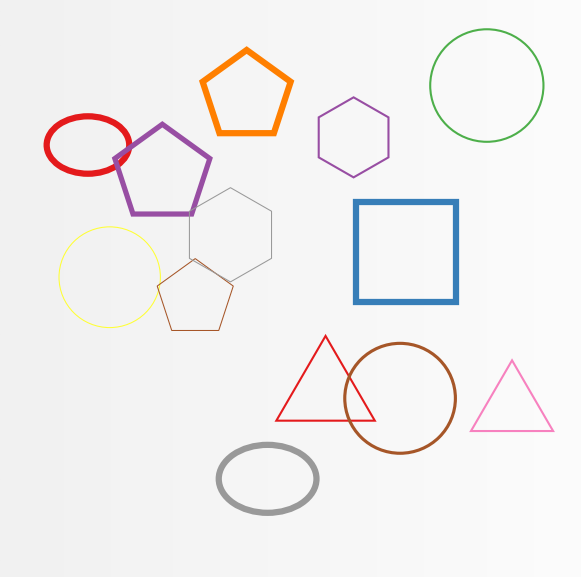[{"shape": "triangle", "thickness": 1, "radius": 0.49, "center": [0.56, 0.32]}, {"shape": "oval", "thickness": 3, "radius": 0.36, "center": [0.151, 0.748]}, {"shape": "square", "thickness": 3, "radius": 0.43, "center": [0.698, 0.562]}, {"shape": "circle", "thickness": 1, "radius": 0.49, "center": [0.838, 0.851]}, {"shape": "hexagon", "thickness": 1, "radius": 0.35, "center": [0.608, 0.761]}, {"shape": "pentagon", "thickness": 2.5, "radius": 0.43, "center": [0.279, 0.698]}, {"shape": "pentagon", "thickness": 3, "radius": 0.4, "center": [0.424, 0.833]}, {"shape": "circle", "thickness": 0.5, "radius": 0.44, "center": [0.189, 0.519]}, {"shape": "pentagon", "thickness": 0.5, "radius": 0.34, "center": [0.336, 0.483]}, {"shape": "circle", "thickness": 1.5, "radius": 0.48, "center": [0.688, 0.309]}, {"shape": "triangle", "thickness": 1, "radius": 0.41, "center": [0.881, 0.294]}, {"shape": "hexagon", "thickness": 0.5, "radius": 0.41, "center": [0.397, 0.593]}, {"shape": "oval", "thickness": 3, "radius": 0.42, "center": [0.46, 0.17]}]